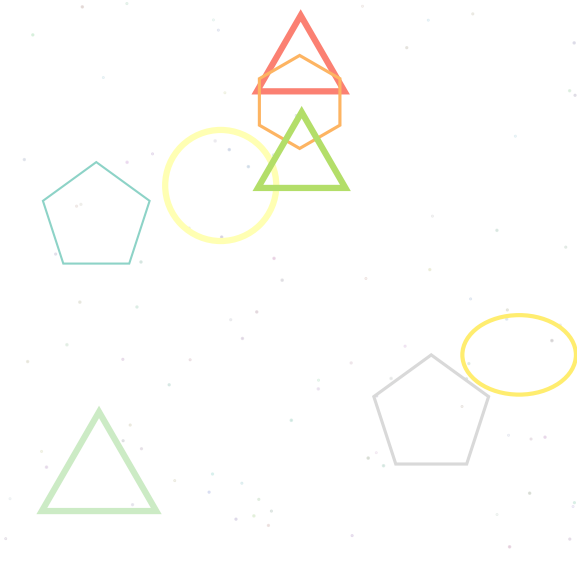[{"shape": "pentagon", "thickness": 1, "radius": 0.49, "center": [0.167, 0.621]}, {"shape": "circle", "thickness": 3, "radius": 0.48, "center": [0.382, 0.678]}, {"shape": "triangle", "thickness": 3, "radius": 0.44, "center": [0.521, 0.885]}, {"shape": "hexagon", "thickness": 1.5, "radius": 0.4, "center": [0.519, 0.823]}, {"shape": "triangle", "thickness": 3, "radius": 0.44, "center": [0.522, 0.717]}, {"shape": "pentagon", "thickness": 1.5, "radius": 0.52, "center": [0.747, 0.28]}, {"shape": "triangle", "thickness": 3, "radius": 0.57, "center": [0.171, 0.171]}, {"shape": "oval", "thickness": 2, "radius": 0.49, "center": [0.899, 0.385]}]